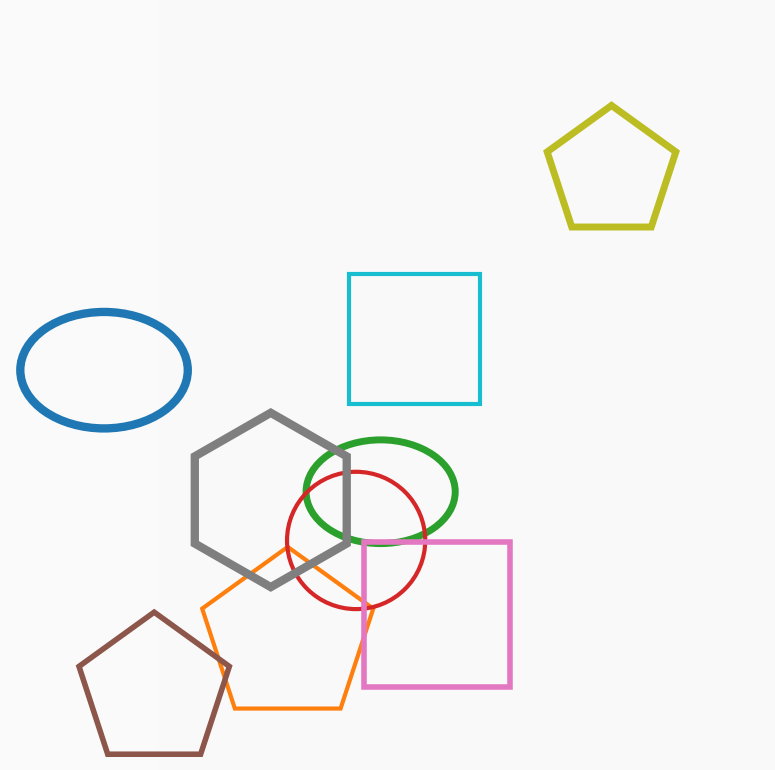[{"shape": "oval", "thickness": 3, "radius": 0.54, "center": [0.134, 0.519]}, {"shape": "pentagon", "thickness": 1.5, "radius": 0.58, "center": [0.371, 0.174]}, {"shape": "oval", "thickness": 2.5, "radius": 0.48, "center": [0.491, 0.361]}, {"shape": "circle", "thickness": 1.5, "radius": 0.45, "center": [0.46, 0.298]}, {"shape": "pentagon", "thickness": 2, "radius": 0.51, "center": [0.199, 0.103]}, {"shape": "square", "thickness": 2, "radius": 0.47, "center": [0.564, 0.201]}, {"shape": "hexagon", "thickness": 3, "radius": 0.57, "center": [0.349, 0.351]}, {"shape": "pentagon", "thickness": 2.5, "radius": 0.44, "center": [0.789, 0.776]}, {"shape": "square", "thickness": 1.5, "radius": 0.42, "center": [0.535, 0.56]}]